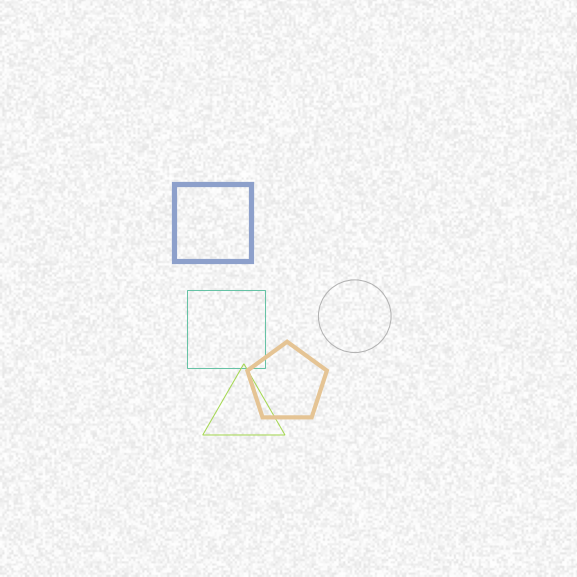[{"shape": "square", "thickness": 0.5, "radius": 0.34, "center": [0.391, 0.429]}, {"shape": "square", "thickness": 2.5, "radius": 0.34, "center": [0.368, 0.614]}, {"shape": "triangle", "thickness": 0.5, "radius": 0.41, "center": [0.422, 0.287]}, {"shape": "pentagon", "thickness": 2, "radius": 0.36, "center": [0.497, 0.335]}, {"shape": "circle", "thickness": 0.5, "radius": 0.31, "center": [0.614, 0.452]}]